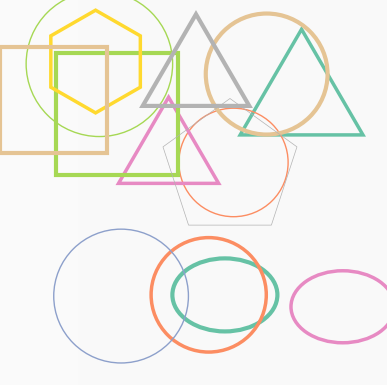[{"shape": "triangle", "thickness": 2.5, "radius": 0.91, "center": [0.778, 0.741]}, {"shape": "oval", "thickness": 3, "radius": 0.68, "center": [0.58, 0.234]}, {"shape": "circle", "thickness": 1, "radius": 0.7, "center": [0.603, 0.578]}, {"shape": "circle", "thickness": 2.5, "radius": 0.74, "center": [0.539, 0.234]}, {"shape": "circle", "thickness": 1, "radius": 0.87, "center": [0.312, 0.231]}, {"shape": "triangle", "thickness": 2.5, "radius": 0.75, "center": [0.435, 0.598]}, {"shape": "oval", "thickness": 2.5, "radius": 0.67, "center": [0.885, 0.203]}, {"shape": "square", "thickness": 3, "radius": 0.79, "center": [0.302, 0.704]}, {"shape": "circle", "thickness": 1, "radius": 0.95, "center": [0.256, 0.834]}, {"shape": "hexagon", "thickness": 2.5, "radius": 0.67, "center": [0.247, 0.84]}, {"shape": "square", "thickness": 3, "radius": 0.69, "center": [0.138, 0.739]}, {"shape": "circle", "thickness": 3, "radius": 0.79, "center": [0.688, 0.808]}, {"shape": "triangle", "thickness": 3, "radius": 0.79, "center": [0.506, 0.804]}, {"shape": "pentagon", "thickness": 0.5, "radius": 0.91, "center": [0.593, 0.562]}]